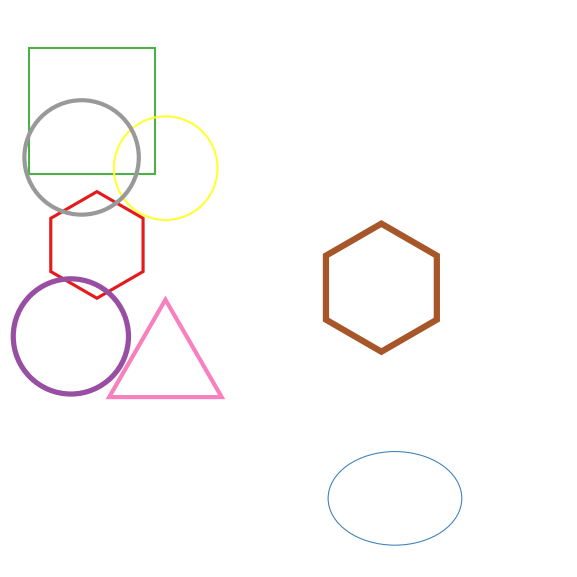[{"shape": "hexagon", "thickness": 1.5, "radius": 0.46, "center": [0.168, 0.575]}, {"shape": "oval", "thickness": 0.5, "radius": 0.58, "center": [0.684, 0.136]}, {"shape": "square", "thickness": 1, "radius": 0.55, "center": [0.159, 0.808]}, {"shape": "circle", "thickness": 2.5, "radius": 0.5, "center": [0.123, 0.417]}, {"shape": "circle", "thickness": 1, "radius": 0.45, "center": [0.287, 0.708]}, {"shape": "hexagon", "thickness": 3, "radius": 0.55, "center": [0.66, 0.501]}, {"shape": "triangle", "thickness": 2, "radius": 0.56, "center": [0.286, 0.368]}, {"shape": "circle", "thickness": 2, "radius": 0.5, "center": [0.141, 0.727]}]